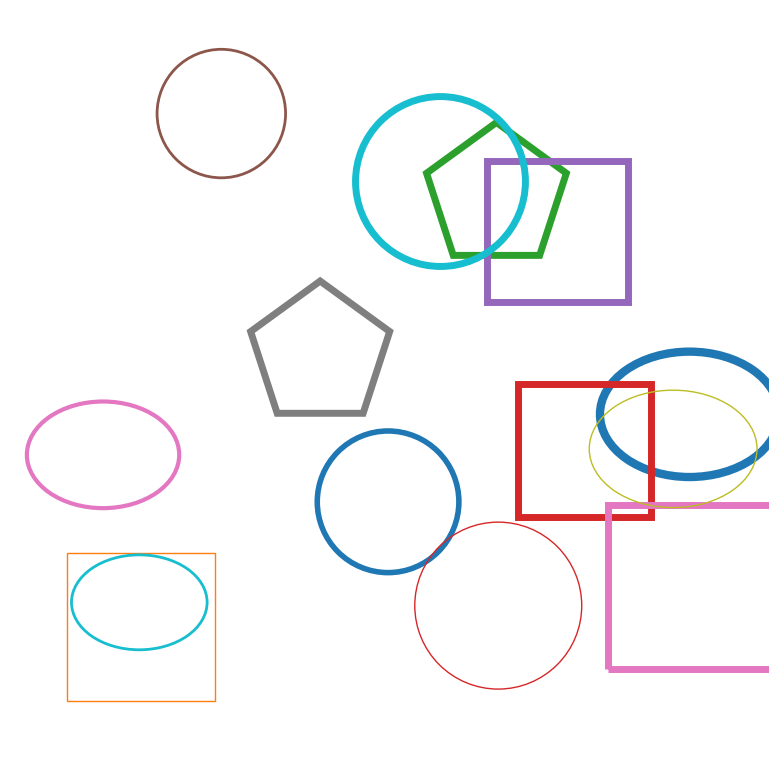[{"shape": "oval", "thickness": 3, "radius": 0.58, "center": [0.895, 0.462]}, {"shape": "circle", "thickness": 2, "radius": 0.46, "center": [0.504, 0.348]}, {"shape": "square", "thickness": 0.5, "radius": 0.48, "center": [0.183, 0.186]}, {"shape": "pentagon", "thickness": 2.5, "radius": 0.48, "center": [0.645, 0.746]}, {"shape": "circle", "thickness": 0.5, "radius": 0.54, "center": [0.647, 0.213]}, {"shape": "square", "thickness": 2.5, "radius": 0.43, "center": [0.759, 0.415]}, {"shape": "square", "thickness": 2.5, "radius": 0.46, "center": [0.724, 0.7]}, {"shape": "circle", "thickness": 1, "radius": 0.42, "center": [0.287, 0.853]}, {"shape": "square", "thickness": 2.5, "radius": 0.53, "center": [0.895, 0.238]}, {"shape": "oval", "thickness": 1.5, "radius": 0.49, "center": [0.134, 0.409]}, {"shape": "pentagon", "thickness": 2.5, "radius": 0.47, "center": [0.416, 0.54]}, {"shape": "oval", "thickness": 0.5, "radius": 0.54, "center": [0.874, 0.417]}, {"shape": "oval", "thickness": 1, "radius": 0.44, "center": [0.181, 0.218]}, {"shape": "circle", "thickness": 2.5, "radius": 0.55, "center": [0.572, 0.764]}]